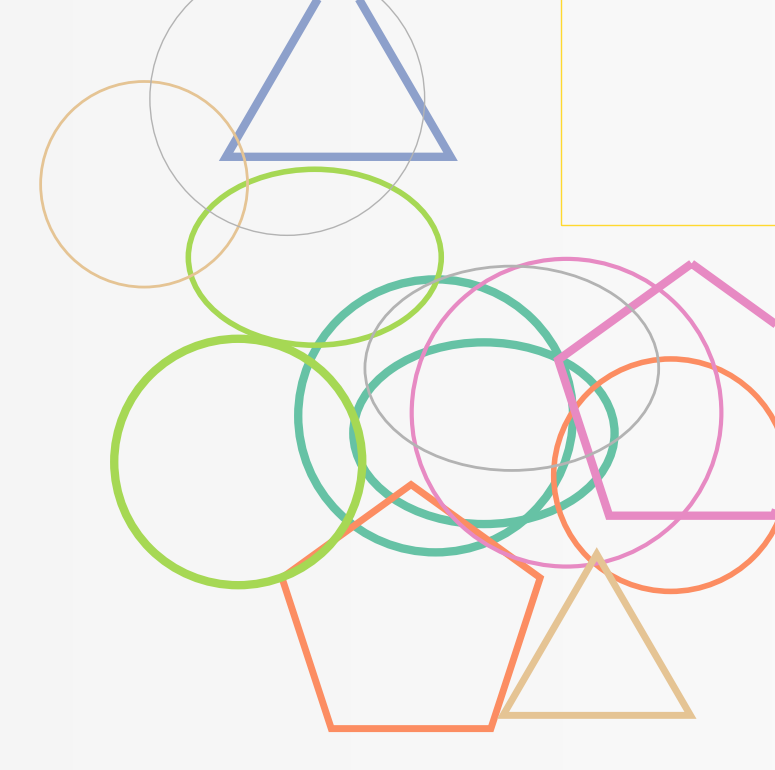[{"shape": "circle", "thickness": 3, "radius": 0.89, "center": [0.562, 0.46]}, {"shape": "oval", "thickness": 3, "radius": 0.84, "center": [0.624, 0.437]}, {"shape": "pentagon", "thickness": 2.5, "radius": 0.88, "center": [0.53, 0.195]}, {"shape": "circle", "thickness": 2, "radius": 0.75, "center": [0.865, 0.383]}, {"shape": "triangle", "thickness": 3, "radius": 0.84, "center": [0.437, 0.88]}, {"shape": "circle", "thickness": 1.5, "radius": 1.0, "center": [0.731, 0.464]}, {"shape": "pentagon", "thickness": 3, "radius": 0.9, "center": [0.892, 0.477]}, {"shape": "circle", "thickness": 3, "radius": 0.8, "center": [0.307, 0.4]}, {"shape": "oval", "thickness": 2, "radius": 0.82, "center": [0.406, 0.666]}, {"shape": "square", "thickness": 0.5, "radius": 0.73, "center": [0.871, 0.855]}, {"shape": "triangle", "thickness": 2.5, "radius": 0.7, "center": [0.77, 0.141]}, {"shape": "circle", "thickness": 1, "radius": 0.67, "center": [0.186, 0.761]}, {"shape": "oval", "thickness": 1, "radius": 0.95, "center": [0.66, 0.522]}, {"shape": "circle", "thickness": 0.5, "radius": 0.89, "center": [0.371, 0.872]}]